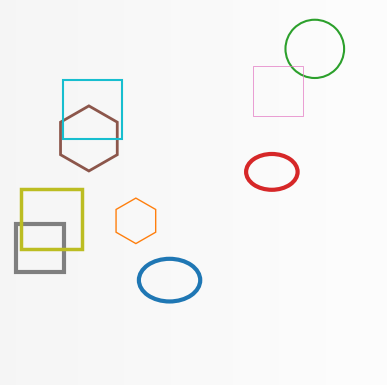[{"shape": "oval", "thickness": 3, "radius": 0.4, "center": [0.438, 0.272]}, {"shape": "hexagon", "thickness": 1, "radius": 0.3, "center": [0.351, 0.426]}, {"shape": "circle", "thickness": 1.5, "radius": 0.38, "center": [0.812, 0.873]}, {"shape": "oval", "thickness": 3, "radius": 0.33, "center": [0.702, 0.554]}, {"shape": "hexagon", "thickness": 2, "radius": 0.42, "center": [0.229, 0.64]}, {"shape": "square", "thickness": 0.5, "radius": 0.33, "center": [0.718, 0.765]}, {"shape": "square", "thickness": 3, "radius": 0.31, "center": [0.103, 0.356]}, {"shape": "square", "thickness": 2.5, "radius": 0.39, "center": [0.133, 0.431]}, {"shape": "square", "thickness": 1.5, "radius": 0.38, "center": [0.239, 0.716]}]